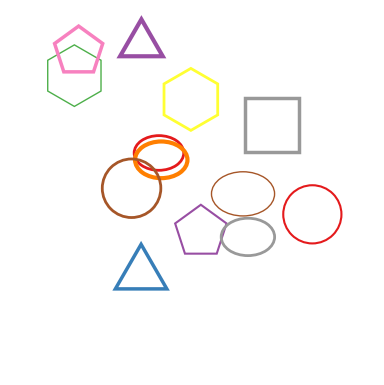[{"shape": "oval", "thickness": 2, "radius": 0.32, "center": [0.413, 0.603]}, {"shape": "circle", "thickness": 1.5, "radius": 0.38, "center": [0.811, 0.443]}, {"shape": "triangle", "thickness": 2.5, "radius": 0.39, "center": [0.366, 0.288]}, {"shape": "hexagon", "thickness": 1, "radius": 0.4, "center": [0.193, 0.803]}, {"shape": "pentagon", "thickness": 1.5, "radius": 0.35, "center": [0.522, 0.398]}, {"shape": "triangle", "thickness": 3, "radius": 0.32, "center": [0.367, 0.886]}, {"shape": "oval", "thickness": 3, "radius": 0.34, "center": [0.419, 0.585]}, {"shape": "hexagon", "thickness": 2, "radius": 0.4, "center": [0.496, 0.742]}, {"shape": "oval", "thickness": 1, "radius": 0.41, "center": [0.631, 0.496]}, {"shape": "circle", "thickness": 2, "radius": 0.38, "center": [0.342, 0.511]}, {"shape": "pentagon", "thickness": 2.5, "radius": 0.33, "center": [0.204, 0.867]}, {"shape": "square", "thickness": 2.5, "radius": 0.35, "center": [0.706, 0.675]}, {"shape": "oval", "thickness": 2, "radius": 0.35, "center": [0.644, 0.385]}]